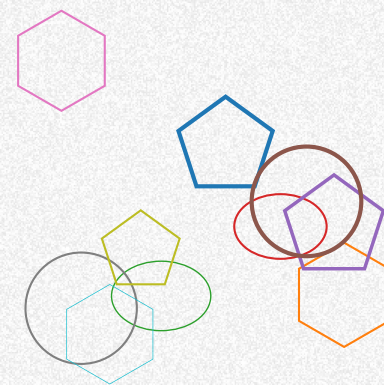[{"shape": "pentagon", "thickness": 3, "radius": 0.64, "center": [0.586, 0.62]}, {"shape": "hexagon", "thickness": 1.5, "radius": 0.68, "center": [0.894, 0.234]}, {"shape": "oval", "thickness": 1, "radius": 0.64, "center": [0.419, 0.231]}, {"shape": "oval", "thickness": 1.5, "radius": 0.6, "center": [0.728, 0.412]}, {"shape": "pentagon", "thickness": 2.5, "radius": 0.67, "center": [0.868, 0.411]}, {"shape": "circle", "thickness": 3, "radius": 0.71, "center": [0.796, 0.477]}, {"shape": "hexagon", "thickness": 1.5, "radius": 0.65, "center": [0.16, 0.842]}, {"shape": "circle", "thickness": 1.5, "radius": 0.72, "center": [0.211, 0.199]}, {"shape": "pentagon", "thickness": 1.5, "radius": 0.53, "center": [0.366, 0.347]}, {"shape": "hexagon", "thickness": 0.5, "radius": 0.65, "center": [0.285, 0.132]}]